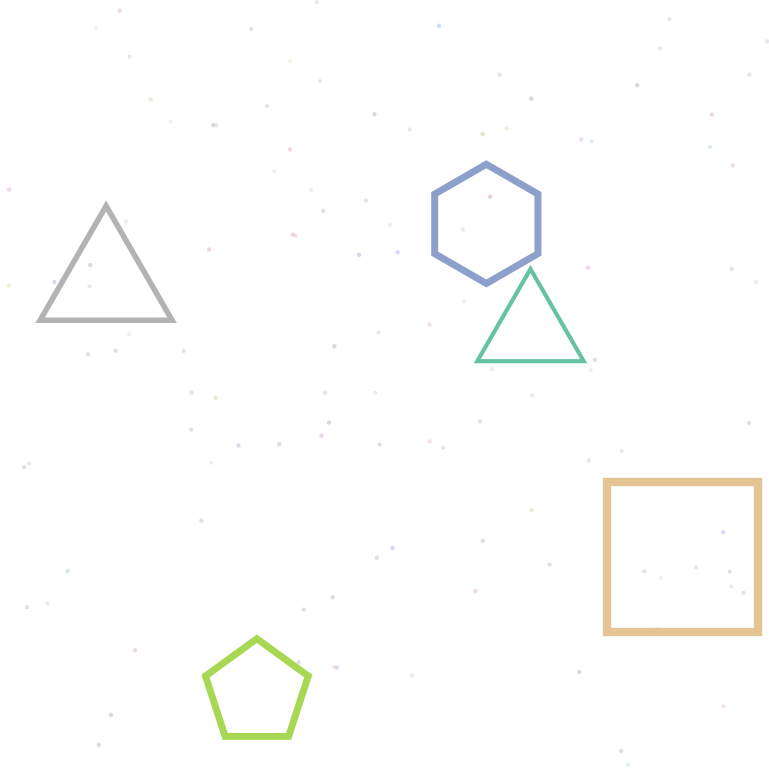[{"shape": "triangle", "thickness": 1.5, "radius": 0.4, "center": [0.689, 0.571]}, {"shape": "hexagon", "thickness": 2.5, "radius": 0.39, "center": [0.632, 0.709]}, {"shape": "pentagon", "thickness": 2.5, "radius": 0.35, "center": [0.334, 0.1]}, {"shape": "square", "thickness": 3, "radius": 0.49, "center": [0.886, 0.276]}, {"shape": "triangle", "thickness": 2, "radius": 0.49, "center": [0.138, 0.634]}]